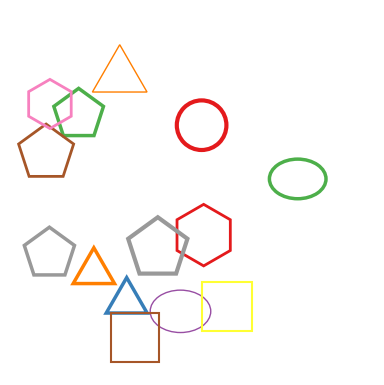[{"shape": "hexagon", "thickness": 2, "radius": 0.4, "center": [0.529, 0.389]}, {"shape": "circle", "thickness": 3, "radius": 0.32, "center": [0.524, 0.675]}, {"shape": "triangle", "thickness": 2.5, "radius": 0.31, "center": [0.329, 0.218]}, {"shape": "pentagon", "thickness": 2.5, "radius": 0.34, "center": [0.204, 0.703]}, {"shape": "oval", "thickness": 2.5, "radius": 0.37, "center": [0.773, 0.535]}, {"shape": "oval", "thickness": 1, "radius": 0.39, "center": [0.469, 0.191]}, {"shape": "triangle", "thickness": 1, "radius": 0.41, "center": [0.311, 0.802]}, {"shape": "triangle", "thickness": 2.5, "radius": 0.31, "center": [0.244, 0.294]}, {"shape": "square", "thickness": 1.5, "radius": 0.32, "center": [0.589, 0.205]}, {"shape": "pentagon", "thickness": 2, "radius": 0.38, "center": [0.12, 0.603]}, {"shape": "square", "thickness": 1.5, "radius": 0.32, "center": [0.351, 0.123]}, {"shape": "hexagon", "thickness": 2, "radius": 0.32, "center": [0.13, 0.73]}, {"shape": "pentagon", "thickness": 3, "radius": 0.4, "center": [0.41, 0.355]}, {"shape": "pentagon", "thickness": 2.5, "radius": 0.34, "center": [0.128, 0.341]}]